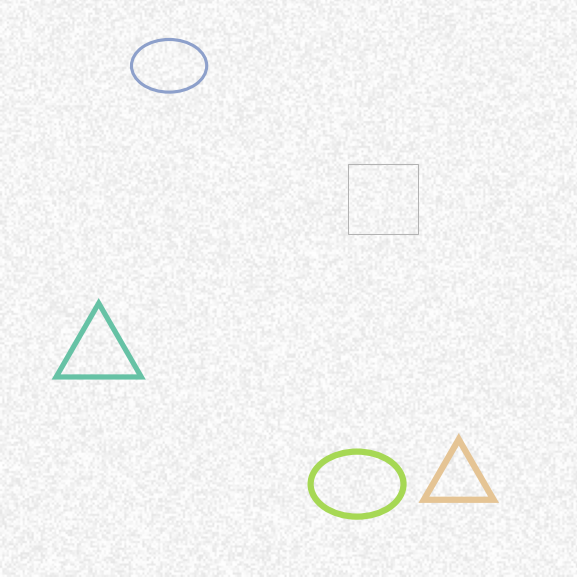[{"shape": "triangle", "thickness": 2.5, "radius": 0.43, "center": [0.171, 0.389]}, {"shape": "oval", "thickness": 1.5, "radius": 0.33, "center": [0.293, 0.885]}, {"shape": "oval", "thickness": 3, "radius": 0.4, "center": [0.618, 0.161]}, {"shape": "triangle", "thickness": 3, "radius": 0.35, "center": [0.794, 0.169]}, {"shape": "square", "thickness": 0.5, "radius": 0.3, "center": [0.663, 0.655]}]